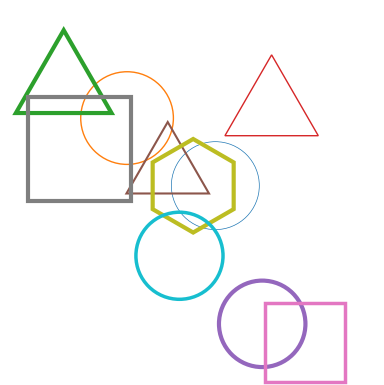[{"shape": "circle", "thickness": 0.5, "radius": 0.57, "center": [0.559, 0.518]}, {"shape": "circle", "thickness": 1, "radius": 0.6, "center": [0.33, 0.693]}, {"shape": "triangle", "thickness": 3, "radius": 0.72, "center": [0.165, 0.778]}, {"shape": "triangle", "thickness": 1, "radius": 0.7, "center": [0.705, 0.718]}, {"shape": "circle", "thickness": 3, "radius": 0.56, "center": [0.681, 0.159]}, {"shape": "triangle", "thickness": 1.5, "radius": 0.62, "center": [0.436, 0.559]}, {"shape": "square", "thickness": 2.5, "radius": 0.52, "center": [0.793, 0.11]}, {"shape": "square", "thickness": 3, "radius": 0.67, "center": [0.207, 0.612]}, {"shape": "hexagon", "thickness": 3, "radius": 0.61, "center": [0.502, 0.517]}, {"shape": "circle", "thickness": 2.5, "radius": 0.57, "center": [0.466, 0.336]}]